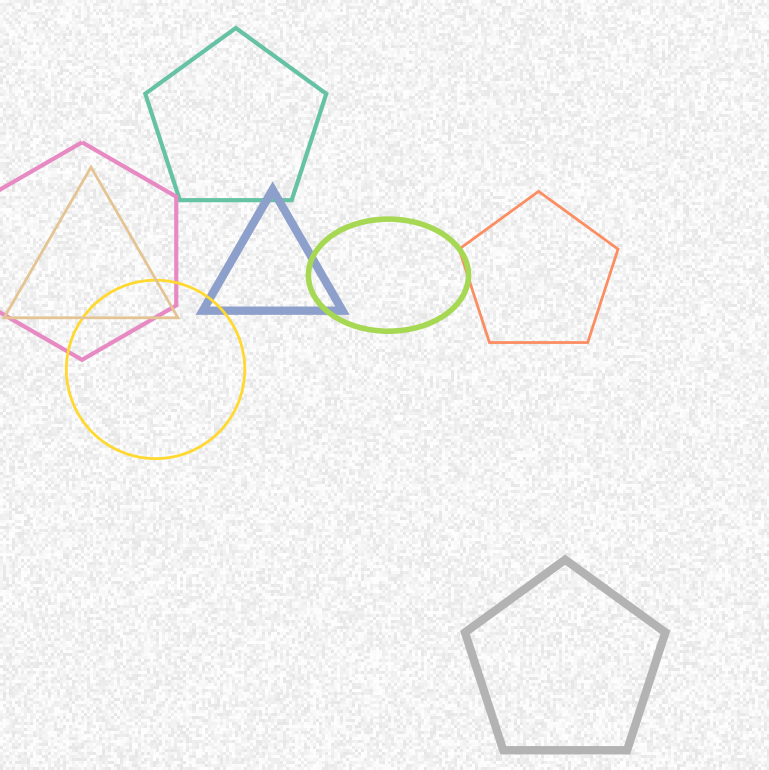[{"shape": "pentagon", "thickness": 1.5, "radius": 0.62, "center": [0.306, 0.84]}, {"shape": "pentagon", "thickness": 1, "radius": 0.54, "center": [0.699, 0.643]}, {"shape": "triangle", "thickness": 3, "radius": 0.52, "center": [0.354, 0.649]}, {"shape": "hexagon", "thickness": 1.5, "radius": 0.71, "center": [0.107, 0.674]}, {"shape": "oval", "thickness": 2, "radius": 0.52, "center": [0.505, 0.643]}, {"shape": "circle", "thickness": 1, "radius": 0.58, "center": [0.202, 0.52]}, {"shape": "triangle", "thickness": 1, "radius": 0.65, "center": [0.118, 0.652]}, {"shape": "pentagon", "thickness": 3, "radius": 0.68, "center": [0.734, 0.136]}]